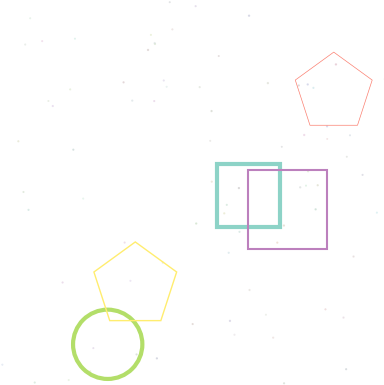[{"shape": "square", "thickness": 3, "radius": 0.41, "center": [0.646, 0.493]}, {"shape": "pentagon", "thickness": 0.5, "radius": 0.53, "center": [0.867, 0.76]}, {"shape": "circle", "thickness": 3, "radius": 0.45, "center": [0.28, 0.106]}, {"shape": "square", "thickness": 1.5, "radius": 0.51, "center": [0.748, 0.456]}, {"shape": "pentagon", "thickness": 1, "radius": 0.56, "center": [0.351, 0.259]}]